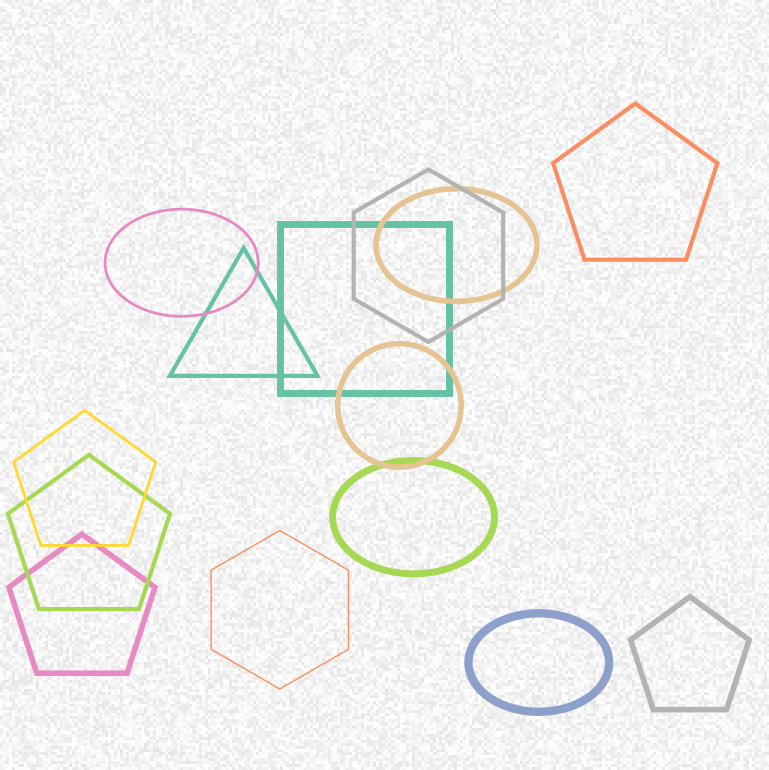[{"shape": "triangle", "thickness": 1.5, "radius": 0.55, "center": [0.316, 0.567]}, {"shape": "square", "thickness": 2.5, "radius": 0.55, "center": [0.473, 0.599]}, {"shape": "hexagon", "thickness": 0.5, "radius": 0.51, "center": [0.363, 0.208]}, {"shape": "pentagon", "thickness": 1.5, "radius": 0.56, "center": [0.825, 0.753]}, {"shape": "oval", "thickness": 3, "radius": 0.46, "center": [0.7, 0.14]}, {"shape": "pentagon", "thickness": 2, "radius": 0.5, "center": [0.106, 0.206]}, {"shape": "oval", "thickness": 1, "radius": 0.5, "center": [0.236, 0.659]}, {"shape": "pentagon", "thickness": 1.5, "radius": 0.55, "center": [0.116, 0.299]}, {"shape": "oval", "thickness": 2.5, "radius": 0.53, "center": [0.537, 0.328]}, {"shape": "pentagon", "thickness": 1, "radius": 0.48, "center": [0.11, 0.37]}, {"shape": "oval", "thickness": 2, "radius": 0.52, "center": [0.593, 0.682]}, {"shape": "circle", "thickness": 2, "radius": 0.4, "center": [0.519, 0.473]}, {"shape": "pentagon", "thickness": 2, "radius": 0.4, "center": [0.896, 0.144]}, {"shape": "hexagon", "thickness": 1.5, "radius": 0.56, "center": [0.556, 0.668]}]